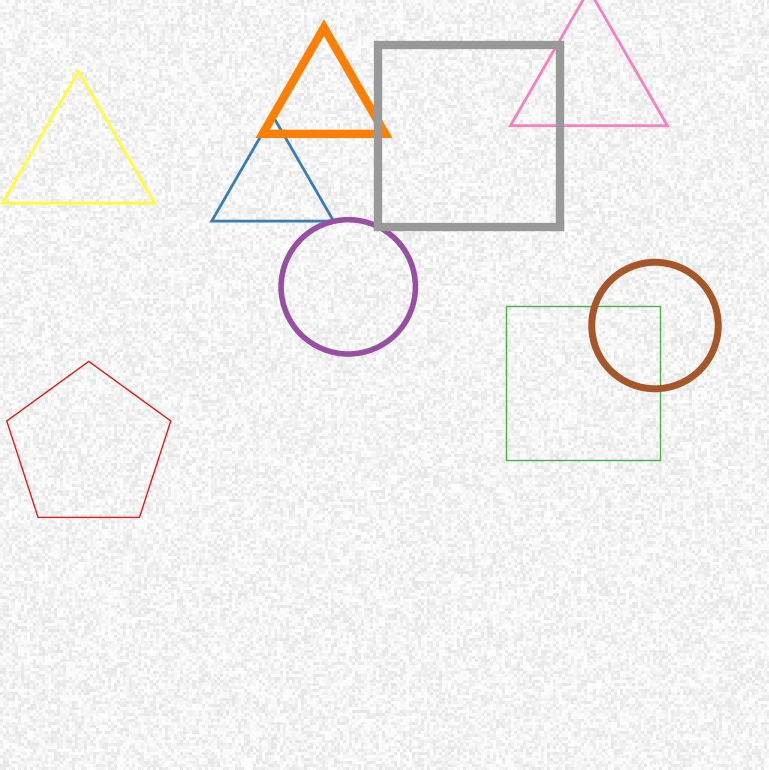[{"shape": "pentagon", "thickness": 0.5, "radius": 0.56, "center": [0.115, 0.419]}, {"shape": "triangle", "thickness": 1, "radius": 0.46, "center": [0.354, 0.759]}, {"shape": "square", "thickness": 0.5, "radius": 0.5, "center": [0.757, 0.503]}, {"shape": "circle", "thickness": 2, "radius": 0.44, "center": [0.452, 0.627]}, {"shape": "triangle", "thickness": 3, "radius": 0.46, "center": [0.421, 0.872]}, {"shape": "triangle", "thickness": 1, "radius": 0.57, "center": [0.102, 0.793]}, {"shape": "circle", "thickness": 2.5, "radius": 0.41, "center": [0.851, 0.577]}, {"shape": "triangle", "thickness": 1, "radius": 0.59, "center": [0.765, 0.896]}, {"shape": "square", "thickness": 3, "radius": 0.59, "center": [0.609, 0.823]}]